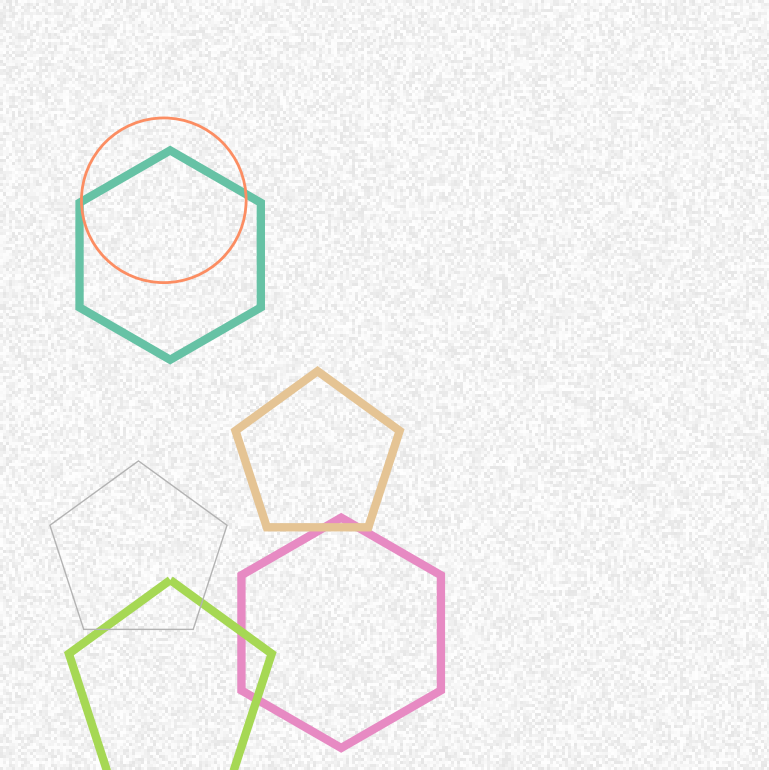[{"shape": "hexagon", "thickness": 3, "radius": 0.68, "center": [0.221, 0.669]}, {"shape": "circle", "thickness": 1, "radius": 0.53, "center": [0.213, 0.74]}, {"shape": "hexagon", "thickness": 3, "radius": 0.75, "center": [0.443, 0.178]}, {"shape": "pentagon", "thickness": 3, "radius": 0.69, "center": [0.221, 0.108]}, {"shape": "pentagon", "thickness": 3, "radius": 0.56, "center": [0.412, 0.406]}, {"shape": "pentagon", "thickness": 0.5, "radius": 0.6, "center": [0.18, 0.28]}]